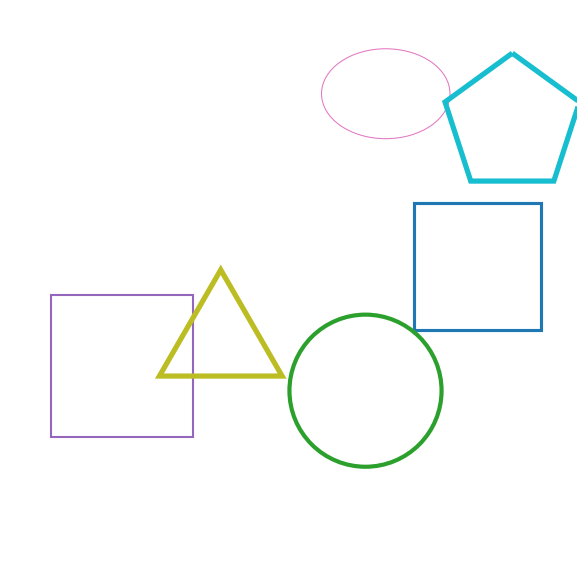[{"shape": "square", "thickness": 1.5, "radius": 0.55, "center": [0.827, 0.538]}, {"shape": "circle", "thickness": 2, "radius": 0.66, "center": [0.633, 0.323]}, {"shape": "square", "thickness": 1, "radius": 0.62, "center": [0.212, 0.365]}, {"shape": "oval", "thickness": 0.5, "radius": 0.56, "center": [0.668, 0.837]}, {"shape": "triangle", "thickness": 2.5, "radius": 0.61, "center": [0.382, 0.409]}, {"shape": "pentagon", "thickness": 2.5, "radius": 0.61, "center": [0.887, 0.785]}]